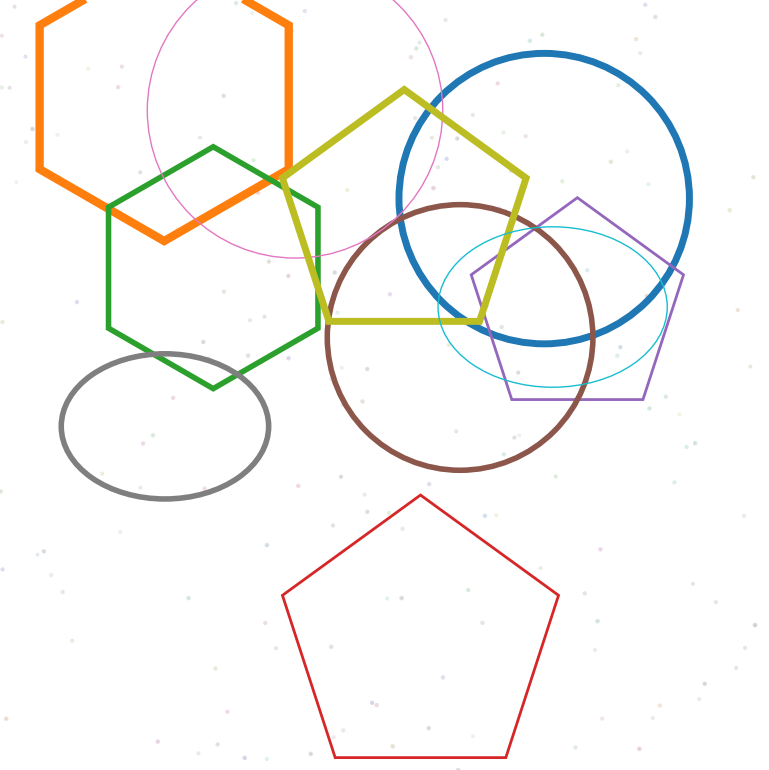[{"shape": "circle", "thickness": 2.5, "radius": 0.94, "center": [0.707, 0.742]}, {"shape": "hexagon", "thickness": 3, "radius": 0.93, "center": [0.213, 0.874]}, {"shape": "hexagon", "thickness": 2, "radius": 0.79, "center": [0.277, 0.652]}, {"shape": "pentagon", "thickness": 1, "radius": 0.94, "center": [0.546, 0.169]}, {"shape": "pentagon", "thickness": 1, "radius": 0.72, "center": [0.75, 0.598]}, {"shape": "circle", "thickness": 2, "radius": 0.86, "center": [0.598, 0.562]}, {"shape": "circle", "thickness": 0.5, "radius": 0.96, "center": [0.383, 0.857]}, {"shape": "oval", "thickness": 2, "radius": 0.67, "center": [0.214, 0.446]}, {"shape": "pentagon", "thickness": 2.5, "radius": 0.83, "center": [0.525, 0.717]}, {"shape": "oval", "thickness": 0.5, "radius": 0.74, "center": [0.718, 0.601]}]